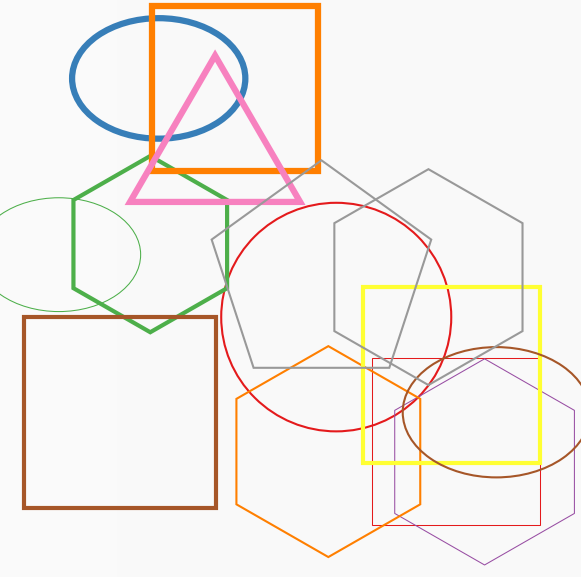[{"shape": "square", "thickness": 0.5, "radius": 0.72, "center": [0.785, 0.235]}, {"shape": "circle", "thickness": 1, "radius": 0.99, "center": [0.578, 0.45]}, {"shape": "oval", "thickness": 3, "radius": 0.75, "center": [0.273, 0.863]}, {"shape": "oval", "thickness": 0.5, "radius": 0.7, "center": [0.101, 0.558]}, {"shape": "hexagon", "thickness": 2, "radius": 0.76, "center": [0.259, 0.576]}, {"shape": "hexagon", "thickness": 0.5, "radius": 0.89, "center": [0.834, 0.199]}, {"shape": "square", "thickness": 3, "radius": 0.71, "center": [0.404, 0.846]}, {"shape": "hexagon", "thickness": 1, "radius": 0.91, "center": [0.565, 0.217]}, {"shape": "square", "thickness": 2, "radius": 0.76, "center": [0.777, 0.35]}, {"shape": "oval", "thickness": 1, "radius": 0.81, "center": [0.854, 0.285]}, {"shape": "square", "thickness": 2, "radius": 0.83, "center": [0.206, 0.284]}, {"shape": "triangle", "thickness": 3, "radius": 0.84, "center": [0.37, 0.734]}, {"shape": "pentagon", "thickness": 1, "radius": 0.99, "center": [0.553, 0.523]}, {"shape": "hexagon", "thickness": 1, "radius": 0.93, "center": [0.737, 0.519]}]